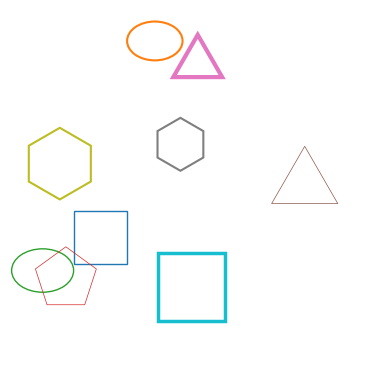[{"shape": "square", "thickness": 1, "radius": 0.35, "center": [0.261, 0.383]}, {"shape": "oval", "thickness": 1.5, "radius": 0.36, "center": [0.402, 0.894]}, {"shape": "oval", "thickness": 1, "radius": 0.4, "center": [0.111, 0.297]}, {"shape": "pentagon", "thickness": 0.5, "radius": 0.42, "center": [0.171, 0.276]}, {"shape": "triangle", "thickness": 0.5, "radius": 0.5, "center": [0.791, 0.521]}, {"shape": "triangle", "thickness": 3, "radius": 0.37, "center": [0.514, 0.836]}, {"shape": "hexagon", "thickness": 1.5, "radius": 0.34, "center": [0.469, 0.625]}, {"shape": "hexagon", "thickness": 1.5, "radius": 0.47, "center": [0.155, 0.575]}, {"shape": "square", "thickness": 2.5, "radius": 0.44, "center": [0.497, 0.254]}]